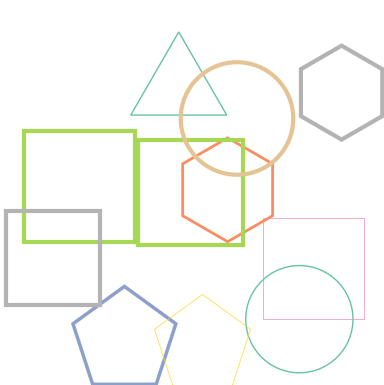[{"shape": "circle", "thickness": 1, "radius": 0.7, "center": [0.778, 0.171]}, {"shape": "triangle", "thickness": 1, "radius": 0.72, "center": [0.464, 0.773]}, {"shape": "hexagon", "thickness": 2, "radius": 0.67, "center": [0.591, 0.507]}, {"shape": "pentagon", "thickness": 2.5, "radius": 0.7, "center": [0.323, 0.116]}, {"shape": "square", "thickness": 0.5, "radius": 0.66, "center": [0.814, 0.303]}, {"shape": "square", "thickness": 3, "radius": 0.68, "center": [0.494, 0.501]}, {"shape": "square", "thickness": 3, "radius": 0.72, "center": [0.207, 0.516]}, {"shape": "pentagon", "thickness": 0.5, "radius": 0.66, "center": [0.526, 0.104]}, {"shape": "circle", "thickness": 3, "radius": 0.73, "center": [0.616, 0.692]}, {"shape": "hexagon", "thickness": 3, "radius": 0.61, "center": [0.887, 0.759]}, {"shape": "square", "thickness": 3, "radius": 0.61, "center": [0.139, 0.33]}]